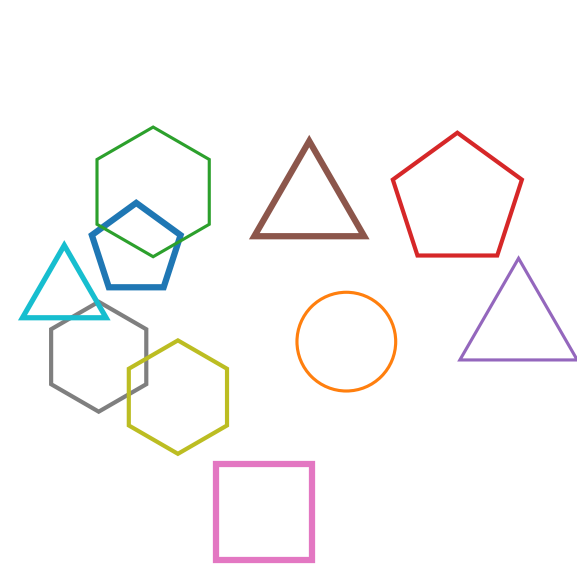[{"shape": "pentagon", "thickness": 3, "radius": 0.4, "center": [0.236, 0.567]}, {"shape": "circle", "thickness": 1.5, "radius": 0.43, "center": [0.6, 0.408]}, {"shape": "hexagon", "thickness": 1.5, "radius": 0.56, "center": [0.265, 0.667]}, {"shape": "pentagon", "thickness": 2, "radius": 0.59, "center": [0.792, 0.652]}, {"shape": "triangle", "thickness": 1.5, "radius": 0.59, "center": [0.898, 0.435]}, {"shape": "triangle", "thickness": 3, "radius": 0.55, "center": [0.535, 0.645]}, {"shape": "square", "thickness": 3, "radius": 0.41, "center": [0.457, 0.112]}, {"shape": "hexagon", "thickness": 2, "radius": 0.48, "center": [0.171, 0.381]}, {"shape": "hexagon", "thickness": 2, "radius": 0.49, "center": [0.308, 0.312]}, {"shape": "triangle", "thickness": 2.5, "radius": 0.42, "center": [0.111, 0.491]}]